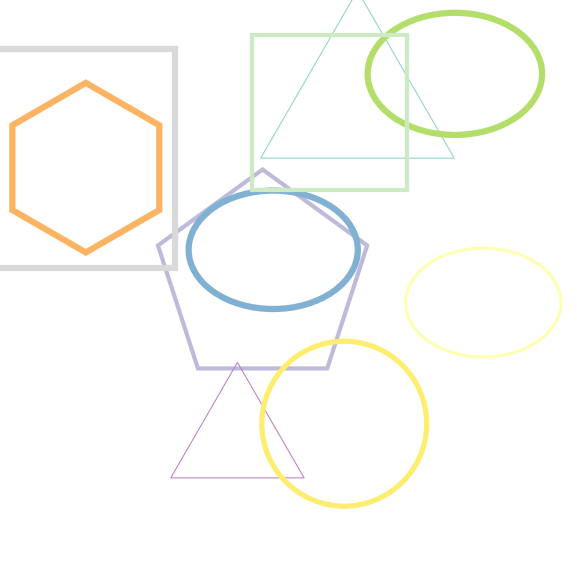[{"shape": "triangle", "thickness": 0.5, "radius": 0.97, "center": [0.619, 0.822]}, {"shape": "oval", "thickness": 1.5, "radius": 0.67, "center": [0.837, 0.475]}, {"shape": "pentagon", "thickness": 2, "radius": 0.95, "center": [0.455, 0.515]}, {"shape": "oval", "thickness": 3, "radius": 0.73, "center": [0.473, 0.567]}, {"shape": "hexagon", "thickness": 3, "radius": 0.73, "center": [0.149, 0.709]}, {"shape": "oval", "thickness": 3, "radius": 0.76, "center": [0.788, 0.871]}, {"shape": "square", "thickness": 3, "radius": 0.95, "center": [0.114, 0.725]}, {"shape": "triangle", "thickness": 0.5, "radius": 0.67, "center": [0.411, 0.238]}, {"shape": "square", "thickness": 2, "radius": 0.67, "center": [0.571, 0.804]}, {"shape": "circle", "thickness": 2.5, "radius": 0.71, "center": [0.596, 0.265]}]